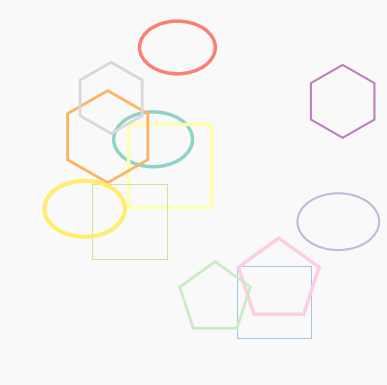[{"shape": "oval", "thickness": 2.5, "radius": 0.51, "center": [0.395, 0.638]}, {"shape": "square", "thickness": 2.5, "radius": 0.54, "center": [0.438, 0.57]}, {"shape": "oval", "thickness": 1.5, "radius": 0.53, "center": [0.873, 0.424]}, {"shape": "oval", "thickness": 2.5, "radius": 0.49, "center": [0.458, 0.877]}, {"shape": "square", "thickness": 0.5, "radius": 0.47, "center": [0.708, 0.215]}, {"shape": "hexagon", "thickness": 2, "radius": 0.6, "center": [0.278, 0.645]}, {"shape": "square", "thickness": 0.5, "radius": 0.49, "center": [0.334, 0.425]}, {"shape": "pentagon", "thickness": 2.5, "radius": 0.55, "center": [0.719, 0.272]}, {"shape": "hexagon", "thickness": 2, "radius": 0.46, "center": [0.287, 0.746]}, {"shape": "hexagon", "thickness": 1.5, "radius": 0.47, "center": [0.884, 0.737]}, {"shape": "pentagon", "thickness": 2, "radius": 0.48, "center": [0.555, 0.225]}, {"shape": "oval", "thickness": 3, "radius": 0.52, "center": [0.218, 0.458]}]